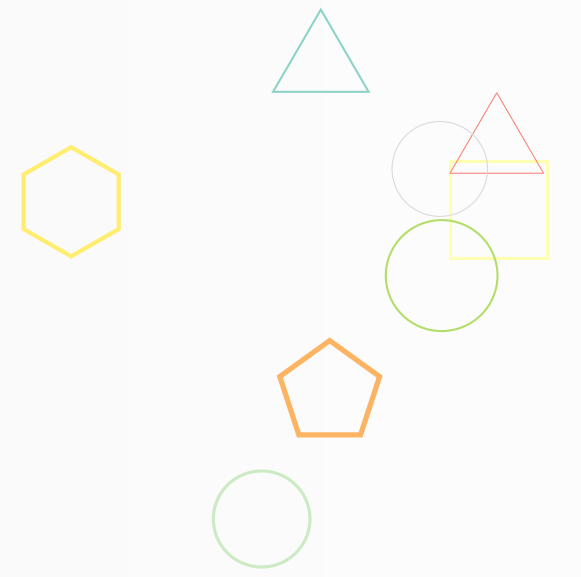[{"shape": "triangle", "thickness": 1, "radius": 0.47, "center": [0.552, 0.888]}, {"shape": "square", "thickness": 1.5, "radius": 0.42, "center": [0.857, 0.636]}, {"shape": "triangle", "thickness": 0.5, "radius": 0.46, "center": [0.855, 0.746]}, {"shape": "pentagon", "thickness": 2.5, "radius": 0.45, "center": [0.567, 0.319]}, {"shape": "circle", "thickness": 1, "radius": 0.48, "center": [0.76, 0.522]}, {"shape": "circle", "thickness": 0.5, "radius": 0.41, "center": [0.757, 0.707]}, {"shape": "circle", "thickness": 1.5, "radius": 0.42, "center": [0.45, 0.1]}, {"shape": "hexagon", "thickness": 2, "radius": 0.47, "center": [0.122, 0.65]}]